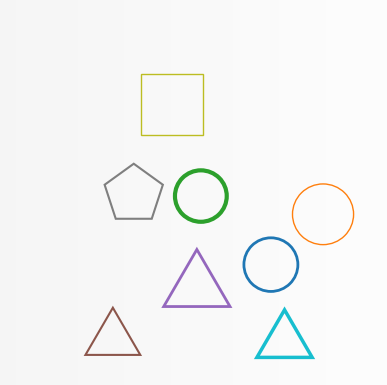[{"shape": "circle", "thickness": 2, "radius": 0.35, "center": [0.699, 0.313]}, {"shape": "circle", "thickness": 1, "radius": 0.39, "center": [0.834, 0.443]}, {"shape": "circle", "thickness": 3, "radius": 0.33, "center": [0.518, 0.491]}, {"shape": "triangle", "thickness": 2, "radius": 0.49, "center": [0.508, 0.253]}, {"shape": "triangle", "thickness": 1.5, "radius": 0.41, "center": [0.291, 0.119]}, {"shape": "pentagon", "thickness": 1.5, "radius": 0.4, "center": [0.345, 0.496]}, {"shape": "square", "thickness": 1, "radius": 0.4, "center": [0.444, 0.728]}, {"shape": "triangle", "thickness": 2.5, "radius": 0.41, "center": [0.734, 0.113]}]